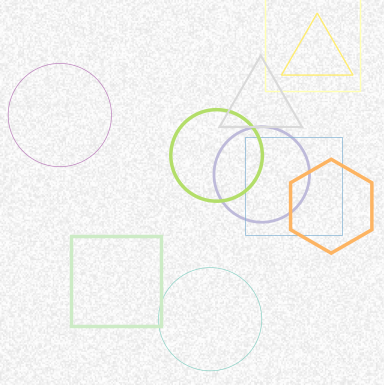[{"shape": "circle", "thickness": 0.5, "radius": 0.67, "center": [0.546, 0.171]}, {"shape": "square", "thickness": 1, "radius": 0.62, "center": [0.811, 0.887]}, {"shape": "circle", "thickness": 2, "radius": 0.62, "center": [0.68, 0.547]}, {"shape": "square", "thickness": 0.5, "radius": 0.63, "center": [0.762, 0.517]}, {"shape": "hexagon", "thickness": 2.5, "radius": 0.61, "center": [0.86, 0.464]}, {"shape": "circle", "thickness": 2.5, "radius": 0.59, "center": [0.563, 0.596]}, {"shape": "triangle", "thickness": 1.5, "radius": 0.62, "center": [0.677, 0.732]}, {"shape": "circle", "thickness": 0.5, "radius": 0.67, "center": [0.155, 0.701]}, {"shape": "square", "thickness": 2.5, "radius": 0.59, "center": [0.301, 0.269]}, {"shape": "triangle", "thickness": 1, "radius": 0.54, "center": [0.824, 0.859]}]